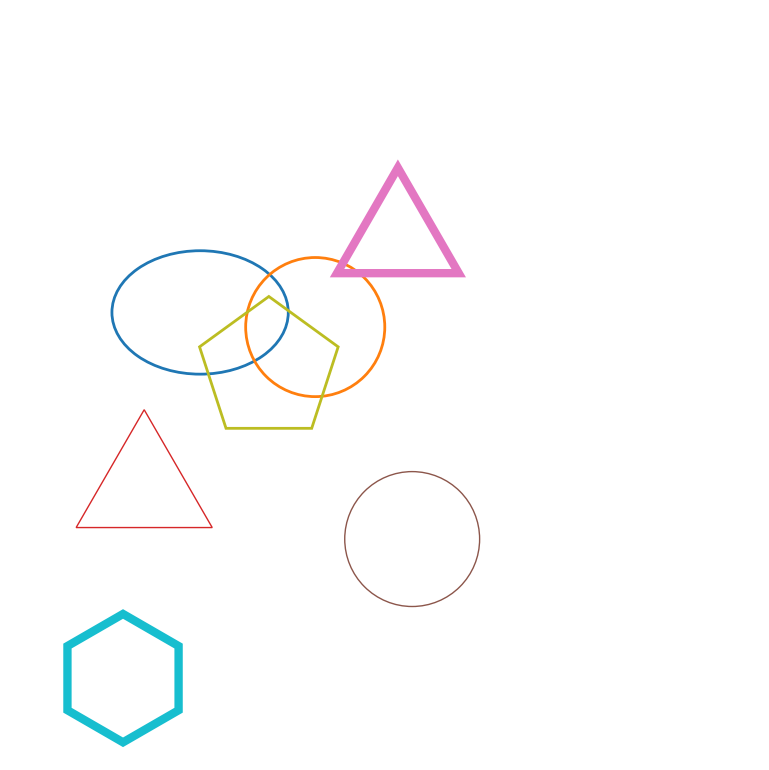[{"shape": "oval", "thickness": 1, "radius": 0.57, "center": [0.26, 0.594]}, {"shape": "circle", "thickness": 1, "radius": 0.45, "center": [0.409, 0.575]}, {"shape": "triangle", "thickness": 0.5, "radius": 0.51, "center": [0.187, 0.366]}, {"shape": "circle", "thickness": 0.5, "radius": 0.44, "center": [0.535, 0.3]}, {"shape": "triangle", "thickness": 3, "radius": 0.46, "center": [0.517, 0.691]}, {"shape": "pentagon", "thickness": 1, "radius": 0.47, "center": [0.349, 0.52]}, {"shape": "hexagon", "thickness": 3, "radius": 0.42, "center": [0.16, 0.119]}]